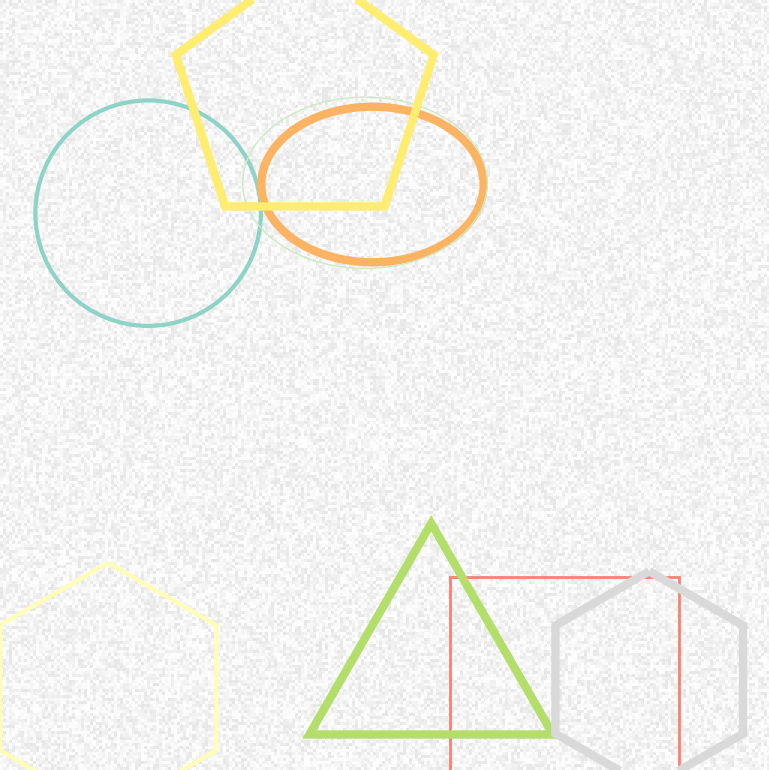[{"shape": "circle", "thickness": 1.5, "radius": 0.73, "center": [0.192, 0.723]}, {"shape": "hexagon", "thickness": 1.5, "radius": 0.81, "center": [0.14, 0.107]}, {"shape": "square", "thickness": 1, "radius": 0.74, "center": [0.733, 0.102]}, {"shape": "oval", "thickness": 3, "radius": 0.72, "center": [0.484, 0.76]}, {"shape": "triangle", "thickness": 3, "radius": 0.91, "center": [0.56, 0.137]}, {"shape": "hexagon", "thickness": 3, "radius": 0.7, "center": [0.843, 0.117]}, {"shape": "oval", "thickness": 0.5, "radius": 0.79, "center": [0.474, 0.763]}, {"shape": "pentagon", "thickness": 3, "radius": 0.88, "center": [0.396, 0.874]}]